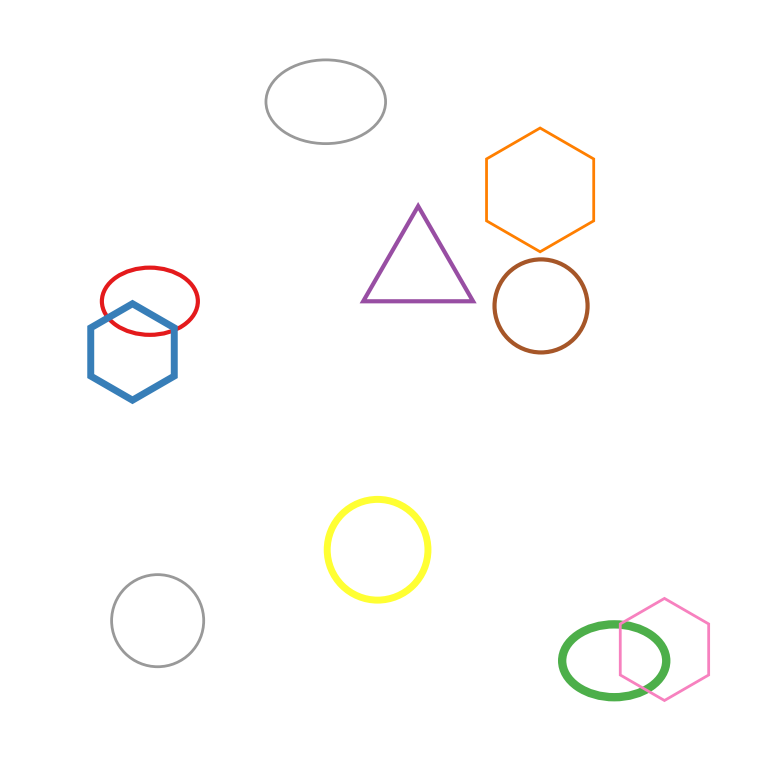[{"shape": "oval", "thickness": 1.5, "radius": 0.31, "center": [0.195, 0.609]}, {"shape": "hexagon", "thickness": 2.5, "radius": 0.31, "center": [0.172, 0.543]}, {"shape": "oval", "thickness": 3, "radius": 0.34, "center": [0.798, 0.142]}, {"shape": "triangle", "thickness": 1.5, "radius": 0.41, "center": [0.543, 0.65]}, {"shape": "hexagon", "thickness": 1, "radius": 0.4, "center": [0.701, 0.753]}, {"shape": "circle", "thickness": 2.5, "radius": 0.33, "center": [0.49, 0.286]}, {"shape": "circle", "thickness": 1.5, "radius": 0.3, "center": [0.703, 0.603]}, {"shape": "hexagon", "thickness": 1, "radius": 0.33, "center": [0.863, 0.157]}, {"shape": "oval", "thickness": 1, "radius": 0.39, "center": [0.423, 0.868]}, {"shape": "circle", "thickness": 1, "radius": 0.3, "center": [0.205, 0.194]}]